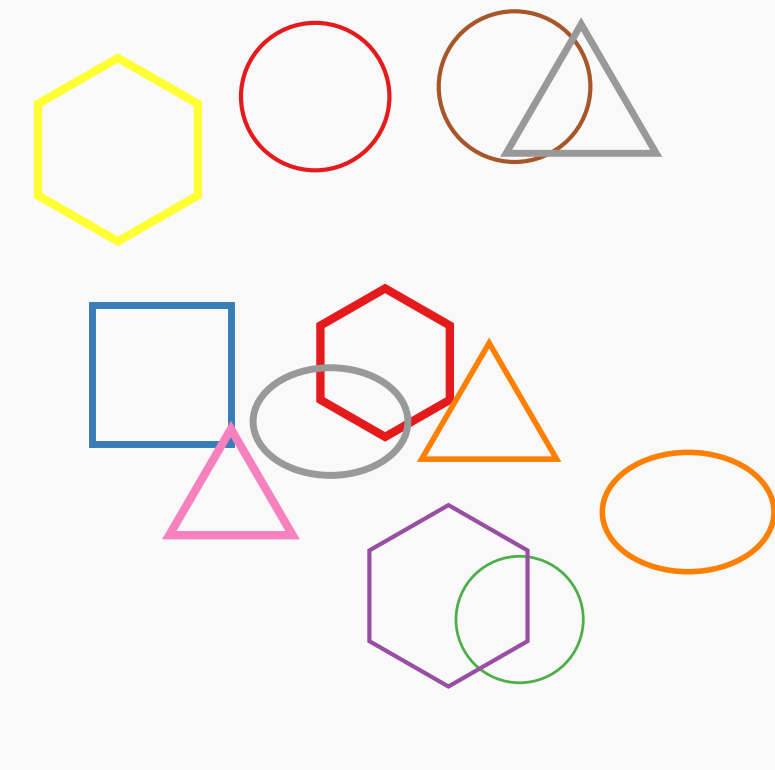[{"shape": "hexagon", "thickness": 3, "radius": 0.48, "center": [0.497, 0.529]}, {"shape": "circle", "thickness": 1.5, "radius": 0.48, "center": [0.407, 0.875]}, {"shape": "square", "thickness": 2.5, "radius": 0.45, "center": [0.209, 0.514]}, {"shape": "circle", "thickness": 1, "radius": 0.41, "center": [0.67, 0.195]}, {"shape": "hexagon", "thickness": 1.5, "radius": 0.59, "center": [0.579, 0.226]}, {"shape": "oval", "thickness": 2, "radius": 0.55, "center": [0.888, 0.335]}, {"shape": "triangle", "thickness": 2, "radius": 0.5, "center": [0.631, 0.454]}, {"shape": "hexagon", "thickness": 3, "radius": 0.6, "center": [0.152, 0.806]}, {"shape": "circle", "thickness": 1.5, "radius": 0.49, "center": [0.664, 0.887]}, {"shape": "triangle", "thickness": 3, "radius": 0.46, "center": [0.298, 0.351]}, {"shape": "oval", "thickness": 2.5, "radius": 0.5, "center": [0.426, 0.453]}, {"shape": "triangle", "thickness": 2.5, "radius": 0.56, "center": [0.75, 0.857]}]